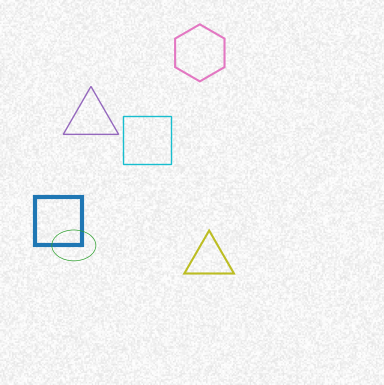[{"shape": "square", "thickness": 3, "radius": 0.31, "center": [0.152, 0.426]}, {"shape": "oval", "thickness": 0.5, "radius": 0.29, "center": [0.192, 0.363]}, {"shape": "triangle", "thickness": 1, "radius": 0.42, "center": [0.236, 0.693]}, {"shape": "hexagon", "thickness": 1.5, "radius": 0.37, "center": [0.519, 0.863]}, {"shape": "triangle", "thickness": 1.5, "radius": 0.37, "center": [0.543, 0.327]}, {"shape": "square", "thickness": 1, "radius": 0.31, "center": [0.382, 0.636]}]